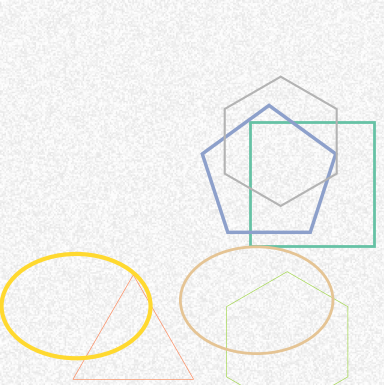[{"shape": "square", "thickness": 2, "radius": 0.8, "center": [0.81, 0.522]}, {"shape": "triangle", "thickness": 0.5, "radius": 0.91, "center": [0.346, 0.105]}, {"shape": "pentagon", "thickness": 2.5, "radius": 0.91, "center": [0.699, 0.544]}, {"shape": "hexagon", "thickness": 0.5, "radius": 0.91, "center": [0.746, 0.112]}, {"shape": "oval", "thickness": 3, "radius": 0.97, "center": [0.198, 0.205]}, {"shape": "oval", "thickness": 2, "radius": 0.99, "center": [0.667, 0.22]}, {"shape": "hexagon", "thickness": 1.5, "radius": 0.84, "center": [0.729, 0.633]}]